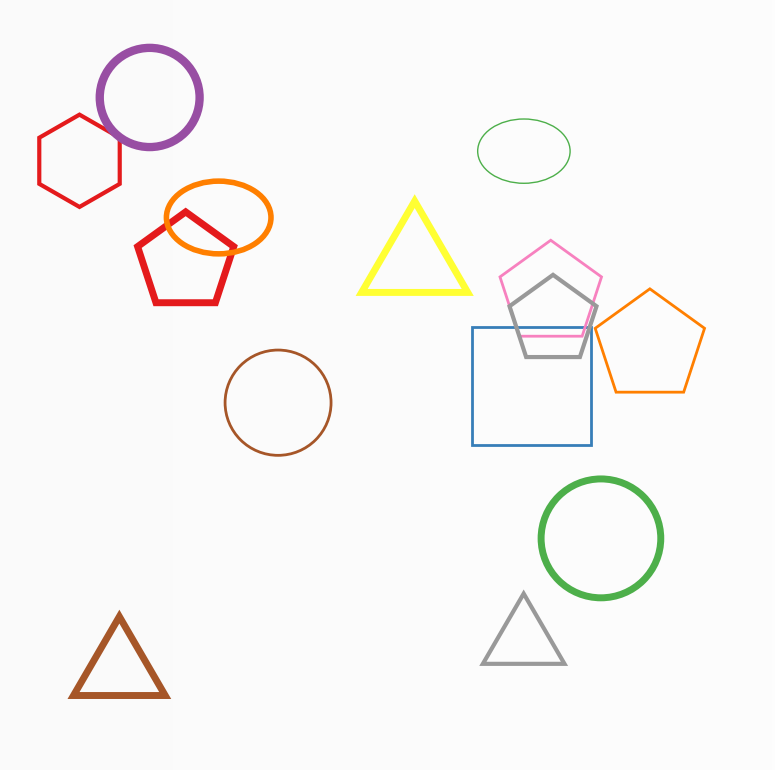[{"shape": "hexagon", "thickness": 1.5, "radius": 0.3, "center": [0.103, 0.791]}, {"shape": "pentagon", "thickness": 2.5, "radius": 0.33, "center": [0.24, 0.66]}, {"shape": "square", "thickness": 1, "radius": 0.38, "center": [0.686, 0.499]}, {"shape": "circle", "thickness": 2.5, "radius": 0.39, "center": [0.775, 0.301]}, {"shape": "oval", "thickness": 0.5, "radius": 0.3, "center": [0.676, 0.804]}, {"shape": "circle", "thickness": 3, "radius": 0.32, "center": [0.193, 0.873]}, {"shape": "oval", "thickness": 2, "radius": 0.34, "center": [0.282, 0.718]}, {"shape": "pentagon", "thickness": 1, "radius": 0.37, "center": [0.839, 0.551]}, {"shape": "triangle", "thickness": 2.5, "radius": 0.4, "center": [0.535, 0.66]}, {"shape": "triangle", "thickness": 2.5, "radius": 0.34, "center": [0.154, 0.131]}, {"shape": "circle", "thickness": 1, "radius": 0.34, "center": [0.359, 0.477]}, {"shape": "pentagon", "thickness": 1, "radius": 0.34, "center": [0.711, 0.619]}, {"shape": "triangle", "thickness": 1.5, "radius": 0.3, "center": [0.676, 0.168]}, {"shape": "pentagon", "thickness": 1.5, "radius": 0.3, "center": [0.714, 0.584]}]